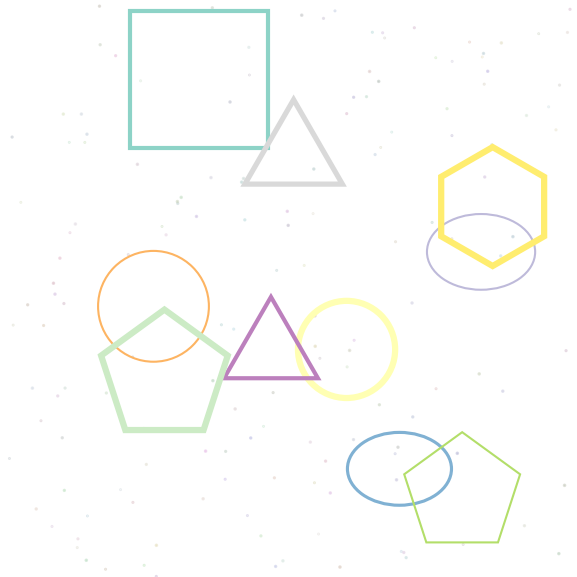[{"shape": "square", "thickness": 2, "radius": 0.6, "center": [0.344, 0.862]}, {"shape": "circle", "thickness": 3, "radius": 0.42, "center": [0.6, 0.394]}, {"shape": "oval", "thickness": 1, "radius": 0.47, "center": [0.833, 0.563]}, {"shape": "oval", "thickness": 1.5, "radius": 0.45, "center": [0.692, 0.187]}, {"shape": "circle", "thickness": 1, "radius": 0.48, "center": [0.266, 0.469]}, {"shape": "pentagon", "thickness": 1, "radius": 0.53, "center": [0.8, 0.145]}, {"shape": "triangle", "thickness": 2.5, "radius": 0.49, "center": [0.508, 0.729]}, {"shape": "triangle", "thickness": 2, "radius": 0.47, "center": [0.469, 0.391]}, {"shape": "pentagon", "thickness": 3, "radius": 0.58, "center": [0.285, 0.348]}, {"shape": "hexagon", "thickness": 3, "radius": 0.51, "center": [0.853, 0.641]}]